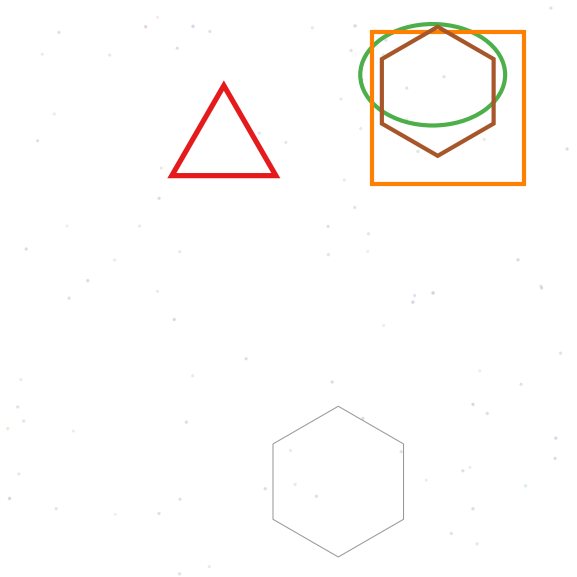[{"shape": "triangle", "thickness": 2.5, "radius": 0.52, "center": [0.388, 0.747]}, {"shape": "oval", "thickness": 2, "radius": 0.63, "center": [0.749, 0.87]}, {"shape": "square", "thickness": 2, "radius": 0.66, "center": [0.775, 0.812]}, {"shape": "hexagon", "thickness": 2, "radius": 0.56, "center": [0.758, 0.841]}, {"shape": "hexagon", "thickness": 0.5, "radius": 0.65, "center": [0.586, 0.165]}]